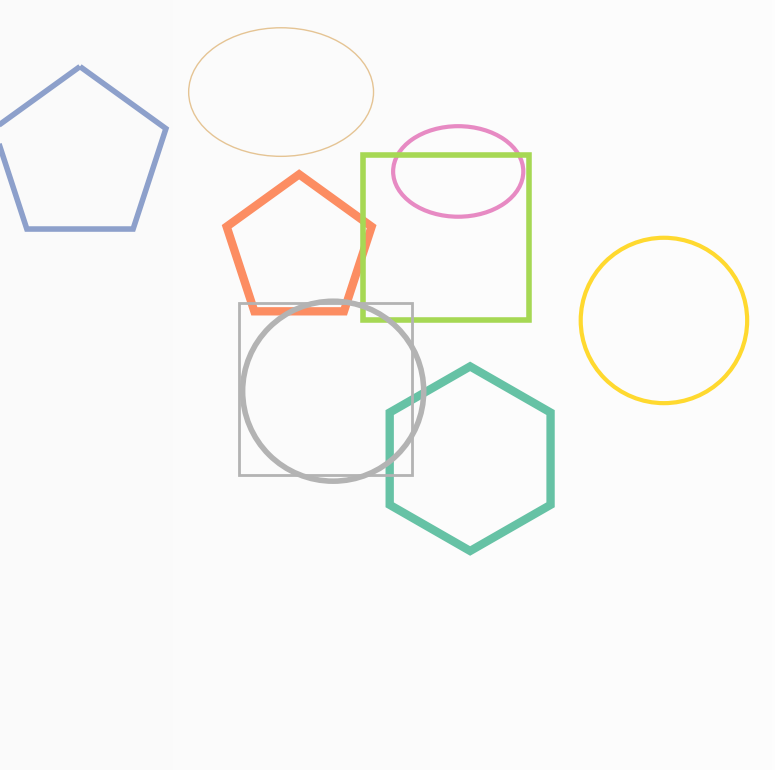[{"shape": "hexagon", "thickness": 3, "radius": 0.6, "center": [0.607, 0.404]}, {"shape": "pentagon", "thickness": 3, "radius": 0.49, "center": [0.386, 0.675]}, {"shape": "pentagon", "thickness": 2, "radius": 0.58, "center": [0.103, 0.797]}, {"shape": "oval", "thickness": 1.5, "radius": 0.42, "center": [0.591, 0.777]}, {"shape": "square", "thickness": 2, "radius": 0.54, "center": [0.576, 0.691]}, {"shape": "circle", "thickness": 1.5, "radius": 0.54, "center": [0.857, 0.584]}, {"shape": "oval", "thickness": 0.5, "radius": 0.6, "center": [0.363, 0.88]}, {"shape": "square", "thickness": 1, "radius": 0.56, "center": [0.42, 0.495]}, {"shape": "circle", "thickness": 2, "radius": 0.58, "center": [0.43, 0.492]}]